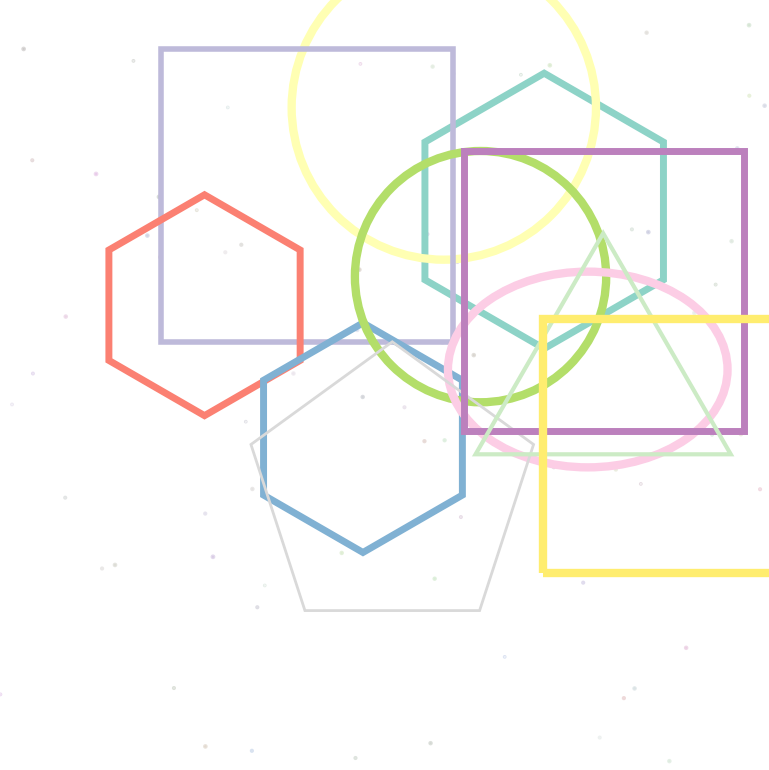[{"shape": "hexagon", "thickness": 2.5, "radius": 0.89, "center": [0.707, 0.726]}, {"shape": "circle", "thickness": 3, "radius": 0.99, "center": [0.576, 0.86]}, {"shape": "square", "thickness": 2, "radius": 0.95, "center": [0.399, 0.746]}, {"shape": "hexagon", "thickness": 2.5, "radius": 0.72, "center": [0.266, 0.604]}, {"shape": "hexagon", "thickness": 2.5, "radius": 0.75, "center": [0.471, 0.432]}, {"shape": "circle", "thickness": 3, "radius": 0.82, "center": [0.624, 0.641]}, {"shape": "oval", "thickness": 3, "radius": 0.91, "center": [0.763, 0.52]}, {"shape": "pentagon", "thickness": 1, "radius": 0.96, "center": [0.509, 0.363]}, {"shape": "square", "thickness": 2.5, "radius": 0.91, "center": [0.784, 0.623]}, {"shape": "triangle", "thickness": 1.5, "radius": 0.96, "center": [0.783, 0.506]}, {"shape": "square", "thickness": 3, "radius": 0.82, "center": [0.87, 0.421]}]